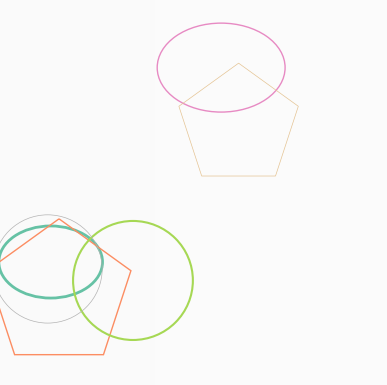[{"shape": "oval", "thickness": 2, "radius": 0.67, "center": [0.131, 0.319]}, {"shape": "pentagon", "thickness": 1, "radius": 0.98, "center": [0.152, 0.237]}, {"shape": "oval", "thickness": 1, "radius": 0.83, "center": [0.571, 0.824]}, {"shape": "circle", "thickness": 1.5, "radius": 0.77, "center": [0.343, 0.272]}, {"shape": "pentagon", "thickness": 0.5, "radius": 0.81, "center": [0.616, 0.674]}, {"shape": "circle", "thickness": 0.5, "radius": 0.7, "center": [0.123, 0.301]}]